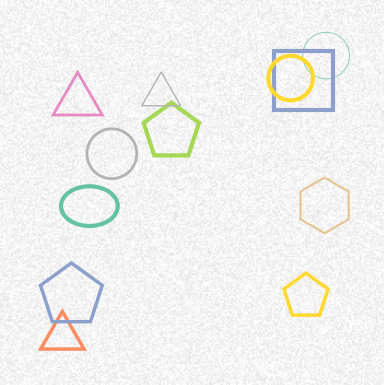[{"shape": "oval", "thickness": 3, "radius": 0.37, "center": [0.232, 0.465]}, {"shape": "circle", "thickness": 0.5, "radius": 0.3, "center": [0.847, 0.856]}, {"shape": "triangle", "thickness": 2.5, "radius": 0.33, "center": [0.162, 0.126]}, {"shape": "square", "thickness": 3, "radius": 0.38, "center": [0.788, 0.791]}, {"shape": "pentagon", "thickness": 2.5, "radius": 0.42, "center": [0.185, 0.233]}, {"shape": "triangle", "thickness": 2, "radius": 0.37, "center": [0.202, 0.738]}, {"shape": "pentagon", "thickness": 3, "radius": 0.38, "center": [0.445, 0.658]}, {"shape": "pentagon", "thickness": 2.5, "radius": 0.3, "center": [0.795, 0.23]}, {"shape": "circle", "thickness": 3, "radius": 0.29, "center": [0.755, 0.797]}, {"shape": "hexagon", "thickness": 1.5, "radius": 0.36, "center": [0.843, 0.466]}, {"shape": "triangle", "thickness": 1, "radius": 0.29, "center": [0.419, 0.755]}, {"shape": "circle", "thickness": 2, "radius": 0.32, "center": [0.291, 0.601]}]